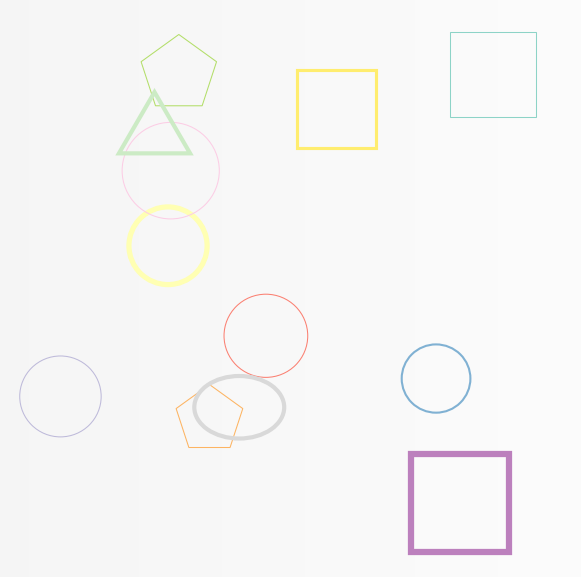[{"shape": "square", "thickness": 0.5, "radius": 0.37, "center": [0.848, 0.871]}, {"shape": "circle", "thickness": 2.5, "radius": 0.34, "center": [0.289, 0.574]}, {"shape": "circle", "thickness": 0.5, "radius": 0.35, "center": [0.104, 0.313]}, {"shape": "circle", "thickness": 0.5, "radius": 0.36, "center": [0.457, 0.418]}, {"shape": "circle", "thickness": 1, "radius": 0.3, "center": [0.75, 0.344]}, {"shape": "pentagon", "thickness": 0.5, "radius": 0.3, "center": [0.36, 0.273]}, {"shape": "pentagon", "thickness": 0.5, "radius": 0.34, "center": [0.308, 0.871]}, {"shape": "circle", "thickness": 0.5, "radius": 0.42, "center": [0.294, 0.704]}, {"shape": "oval", "thickness": 2, "radius": 0.39, "center": [0.412, 0.294]}, {"shape": "square", "thickness": 3, "radius": 0.42, "center": [0.791, 0.128]}, {"shape": "triangle", "thickness": 2, "radius": 0.35, "center": [0.266, 0.769]}, {"shape": "square", "thickness": 1.5, "radius": 0.34, "center": [0.579, 0.81]}]